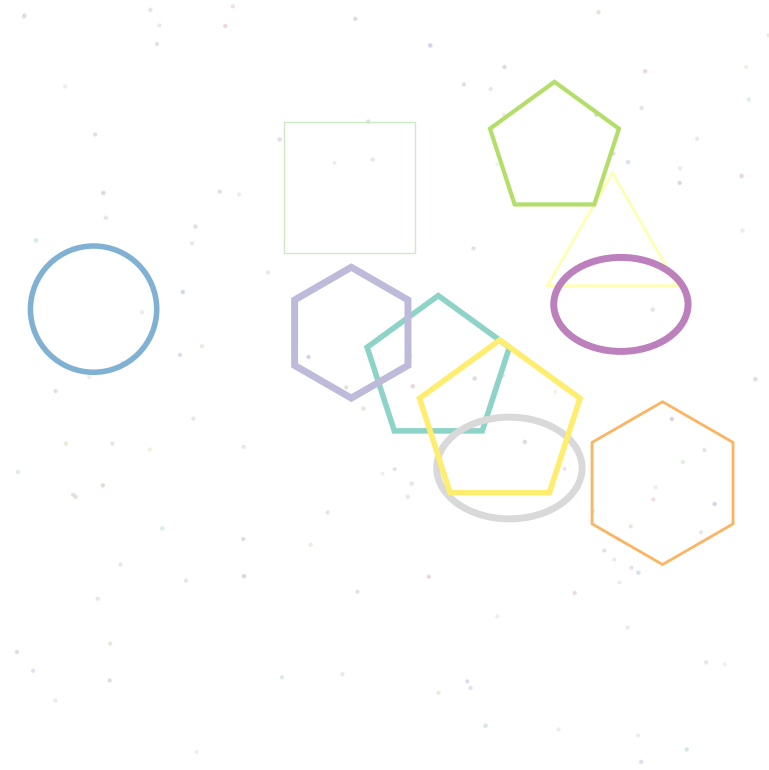[{"shape": "pentagon", "thickness": 2, "radius": 0.49, "center": [0.569, 0.519]}, {"shape": "triangle", "thickness": 1, "radius": 0.49, "center": [0.795, 0.678]}, {"shape": "hexagon", "thickness": 2.5, "radius": 0.42, "center": [0.456, 0.568]}, {"shape": "circle", "thickness": 2, "radius": 0.41, "center": [0.122, 0.599]}, {"shape": "hexagon", "thickness": 1, "radius": 0.53, "center": [0.86, 0.373]}, {"shape": "pentagon", "thickness": 1.5, "radius": 0.44, "center": [0.72, 0.806]}, {"shape": "oval", "thickness": 2.5, "radius": 0.47, "center": [0.662, 0.392]}, {"shape": "oval", "thickness": 2.5, "radius": 0.44, "center": [0.806, 0.605]}, {"shape": "square", "thickness": 0.5, "radius": 0.42, "center": [0.454, 0.757]}, {"shape": "pentagon", "thickness": 2, "radius": 0.55, "center": [0.649, 0.449]}]